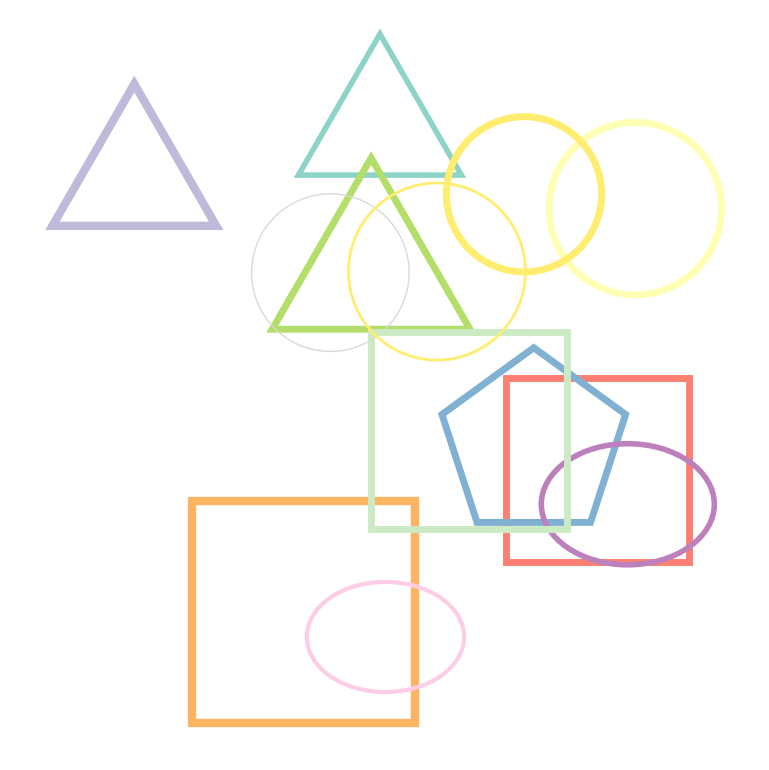[{"shape": "triangle", "thickness": 2, "radius": 0.61, "center": [0.493, 0.834]}, {"shape": "circle", "thickness": 2.5, "radius": 0.56, "center": [0.825, 0.729]}, {"shape": "triangle", "thickness": 3, "radius": 0.61, "center": [0.174, 0.768]}, {"shape": "square", "thickness": 2.5, "radius": 0.6, "center": [0.776, 0.389]}, {"shape": "pentagon", "thickness": 2.5, "radius": 0.63, "center": [0.693, 0.423]}, {"shape": "square", "thickness": 3, "radius": 0.72, "center": [0.394, 0.205]}, {"shape": "triangle", "thickness": 2.5, "radius": 0.74, "center": [0.482, 0.647]}, {"shape": "oval", "thickness": 1.5, "radius": 0.51, "center": [0.501, 0.173]}, {"shape": "circle", "thickness": 0.5, "radius": 0.51, "center": [0.429, 0.646]}, {"shape": "oval", "thickness": 2, "radius": 0.56, "center": [0.815, 0.345]}, {"shape": "square", "thickness": 2.5, "radius": 0.64, "center": [0.609, 0.441]}, {"shape": "circle", "thickness": 2.5, "radius": 0.5, "center": [0.681, 0.748]}, {"shape": "circle", "thickness": 1, "radius": 0.57, "center": [0.567, 0.647]}]